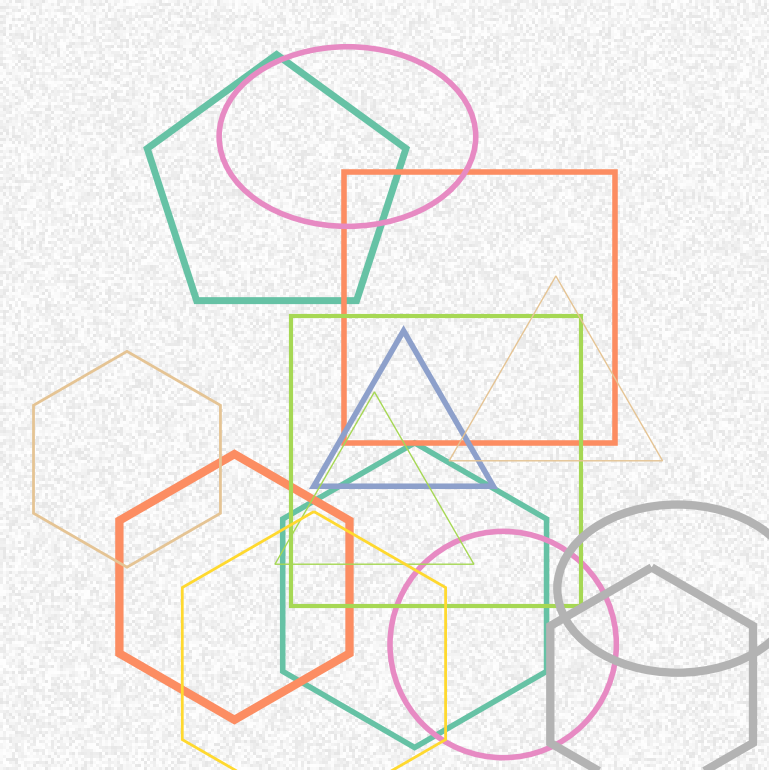[{"shape": "pentagon", "thickness": 2.5, "radius": 0.88, "center": [0.359, 0.752]}, {"shape": "hexagon", "thickness": 2, "radius": 0.99, "center": [0.538, 0.227]}, {"shape": "square", "thickness": 2, "radius": 0.88, "center": [0.622, 0.6]}, {"shape": "hexagon", "thickness": 3, "radius": 0.86, "center": [0.304, 0.238]}, {"shape": "triangle", "thickness": 2, "radius": 0.67, "center": [0.524, 0.436]}, {"shape": "oval", "thickness": 2, "radius": 0.83, "center": [0.451, 0.823]}, {"shape": "circle", "thickness": 2, "radius": 0.73, "center": [0.653, 0.163]}, {"shape": "triangle", "thickness": 0.5, "radius": 0.75, "center": [0.486, 0.342]}, {"shape": "square", "thickness": 1.5, "radius": 0.94, "center": [0.566, 0.401]}, {"shape": "hexagon", "thickness": 1, "radius": 0.99, "center": [0.408, 0.138]}, {"shape": "triangle", "thickness": 0.5, "radius": 0.8, "center": [0.722, 0.482]}, {"shape": "hexagon", "thickness": 1, "radius": 0.7, "center": [0.165, 0.404]}, {"shape": "hexagon", "thickness": 3, "radius": 0.76, "center": [0.846, 0.111]}, {"shape": "oval", "thickness": 3, "radius": 0.78, "center": [0.88, 0.236]}]